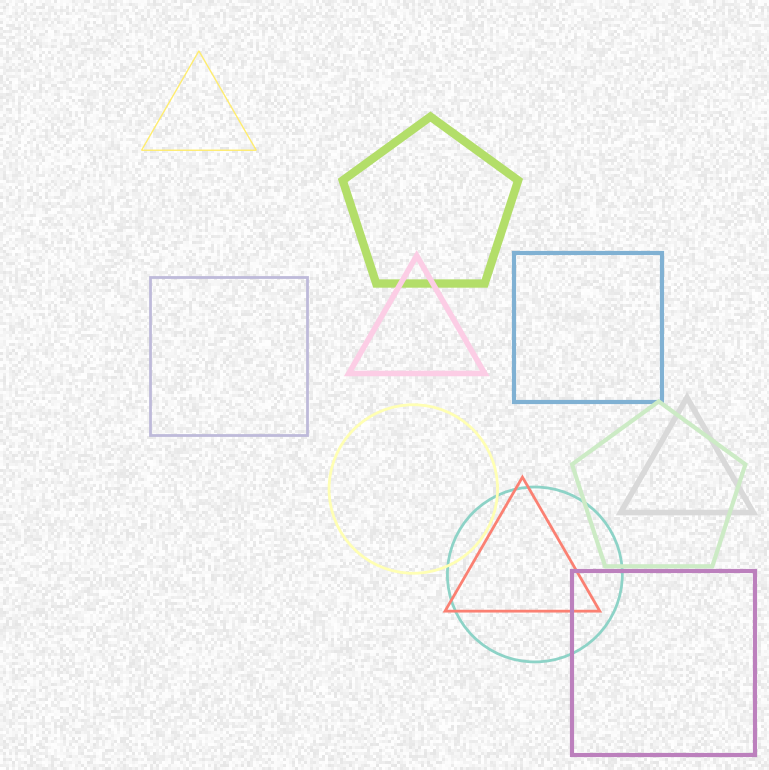[{"shape": "circle", "thickness": 1, "radius": 0.57, "center": [0.695, 0.254]}, {"shape": "circle", "thickness": 1, "radius": 0.55, "center": [0.537, 0.365]}, {"shape": "square", "thickness": 1, "radius": 0.51, "center": [0.297, 0.537]}, {"shape": "triangle", "thickness": 1, "radius": 0.58, "center": [0.678, 0.264]}, {"shape": "square", "thickness": 1.5, "radius": 0.48, "center": [0.764, 0.575]}, {"shape": "pentagon", "thickness": 3, "radius": 0.6, "center": [0.559, 0.729]}, {"shape": "triangle", "thickness": 2, "radius": 0.51, "center": [0.541, 0.566]}, {"shape": "triangle", "thickness": 2, "radius": 0.5, "center": [0.892, 0.384]}, {"shape": "square", "thickness": 1.5, "radius": 0.6, "center": [0.862, 0.139]}, {"shape": "pentagon", "thickness": 1.5, "radius": 0.59, "center": [0.855, 0.36]}, {"shape": "triangle", "thickness": 0.5, "radius": 0.43, "center": [0.258, 0.848]}]